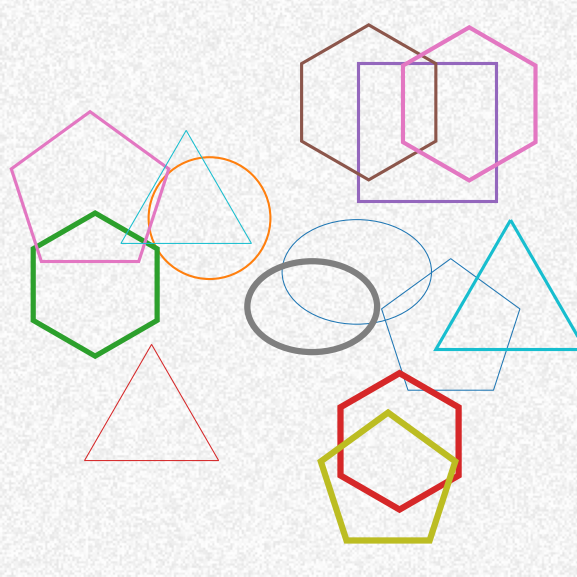[{"shape": "oval", "thickness": 0.5, "radius": 0.65, "center": [0.618, 0.528]}, {"shape": "pentagon", "thickness": 0.5, "radius": 0.63, "center": [0.78, 0.425]}, {"shape": "circle", "thickness": 1, "radius": 0.53, "center": [0.363, 0.621]}, {"shape": "hexagon", "thickness": 2.5, "radius": 0.62, "center": [0.165, 0.506]}, {"shape": "hexagon", "thickness": 3, "radius": 0.59, "center": [0.692, 0.235]}, {"shape": "triangle", "thickness": 0.5, "radius": 0.67, "center": [0.262, 0.269]}, {"shape": "square", "thickness": 1.5, "radius": 0.6, "center": [0.74, 0.77]}, {"shape": "hexagon", "thickness": 1.5, "radius": 0.67, "center": [0.638, 0.822]}, {"shape": "hexagon", "thickness": 2, "radius": 0.66, "center": [0.813, 0.819]}, {"shape": "pentagon", "thickness": 1.5, "radius": 0.72, "center": [0.156, 0.662]}, {"shape": "oval", "thickness": 3, "radius": 0.56, "center": [0.541, 0.468]}, {"shape": "pentagon", "thickness": 3, "radius": 0.61, "center": [0.672, 0.162]}, {"shape": "triangle", "thickness": 1.5, "radius": 0.75, "center": [0.884, 0.469]}, {"shape": "triangle", "thickness": 0.5, "radius": 0.65, "center": [0.322, 0.643]}]